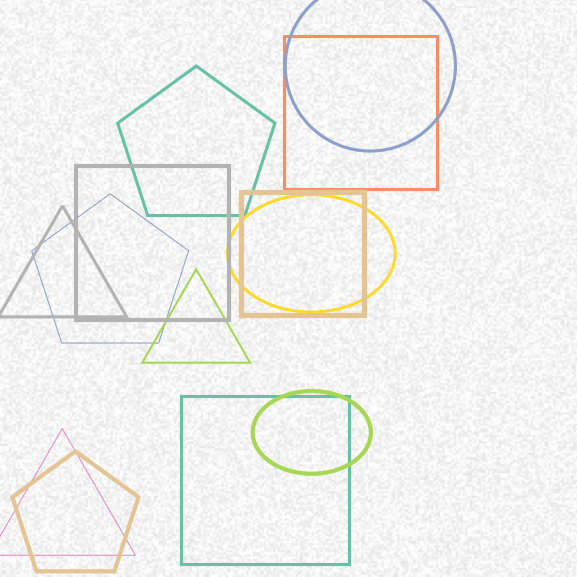[{"shape": "square", "thickness": 1.5, "radius": 0.73, "center": [0.458, 0.168]}, {"shape": "pentagon", "thickness": 1.5, "radius": 0.72, "center": [0.34, 0.742]}, {"shape": "square", "thickness": 1.5, "radius": 0.66, "center": [0.624, 0.805]}, {"shape": "pentagon", "thickness": 0.5, "radius": 0.71, "center": [0.191, 0.521]}, {"shape": "circle", "thickness": 1.5, "radius": 0.74, "center": [0.641, 0.885]}, {"shape": "triangle", "thickness": 0.5, "radius": 0.73, "center": [0.108, 0.111]}, {"shape": "triangle", "thickness": 1, "radius": 0.54, "center": [0.34, 0.425]}, {"shape": "oval", "thickness": 2, "radius": 0.51, "center": [0.54, 0.25]}, {"shape": "oval", "thickness": 1.5, "radius": 0.73, "center": [0.539, 0.56]}, {"shape": "pentagon", "thickness": 2, "radius": 0.57, "center": [0.131, 0.103]}, {"shape": "square", "thickness": 2.5, "radius": 0.53, "center": [0.524, 0.56]}, {"shape": "triangle", "thickness": 1.5, "radius": 0.64, "center": [0.108, 0.515]}, {"shape": "square", "thickness": 2, "radius": 0.66, "center": [0.264, 0.578]}]